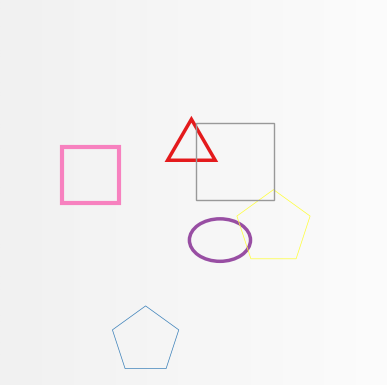[{"shape": "triangle", "thickness": 2.5, "radius": 0.36, "center": [0.494, 0.619]}, {"shape": "pentagon", "thickness": 0.5, "radius": 0.45, "center": [0.376, 0.115]}, {"shape": "oval", "thickness": 2.5, "radius": 0.39, "center": [0.568, 0.376]}, {"shape": "pentagon", "thickness": 0.5, "radius": 0.5, "center": [0.706, 0.408]}, {"shape": "square", "thickness": 3, "radius": 0.37, "center": [0.234, 0.545]}, {"shape": "square", "thickness": 1, "radius": 0.5, "center": [0.606, 0.581]}]